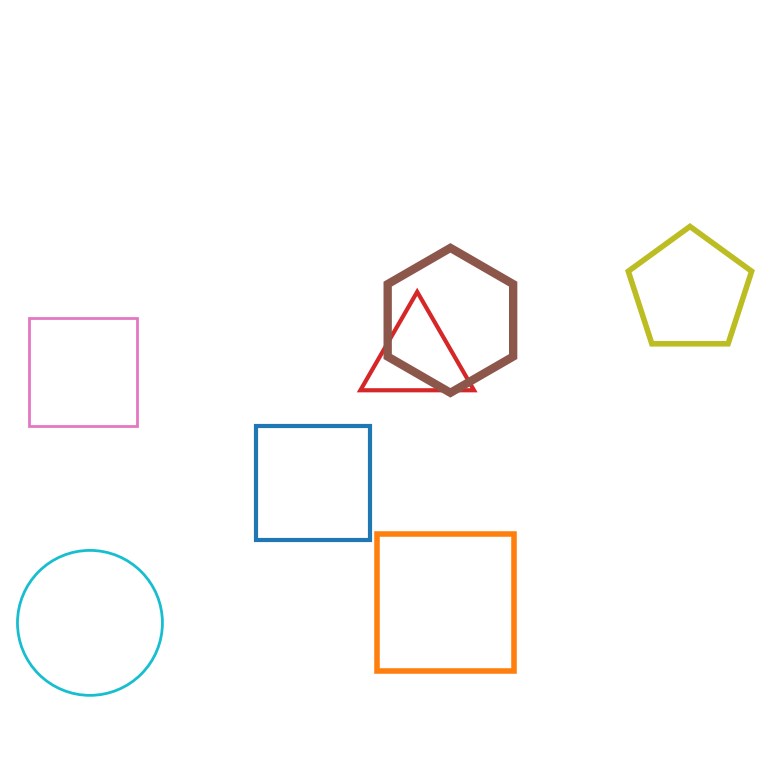[{"shape": "square", "thickness": 1.5, "radius": 0.37, "center": [0.407, 0.372]}, {"shape": "square", "thickness": 2, "radius": 0.44, "center": [0.578, 0.217]}, {"shape": "triangle", "thickness": 1.5, "radius": 0.43, "center": [0.542, 0.536]}, {"shape": "hexagon", "thickness": 3, "radius": 0.47, "center": [0.585, 0.584]}, {"shape": "square", "thickness": 1, "radius": 0.35, "center": [0.108, 0.517]}, {"shape": "pentagon", "thickness": 2, "radius": 0.42, "center": [0.896, 0.622]}, {"shape": "circle", "thickness": 1, "radius": 0.47, "center": [0.117, 0.191]}]